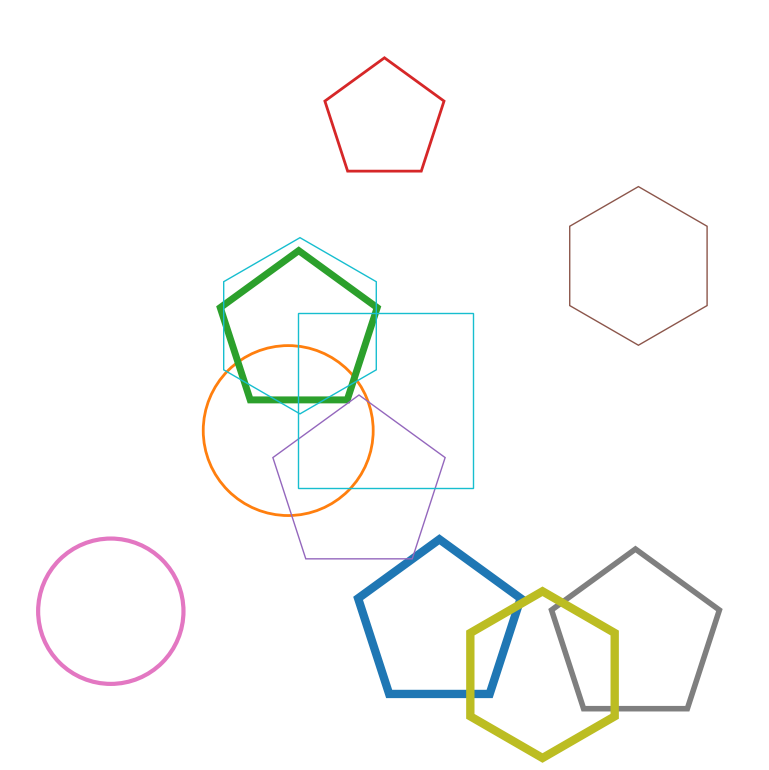[{"shape": "pentagon", "thickness": 3, "radius": 0.56, "center": [0.571, 0.189]}, {"shape": "circle", "thickness": 1, "radius": 0.55, "center": [0.374, 0.441]}, {"shape": "pentagon", "thickness": 2.5, "radius": 0.54, "center": [0.388, 0.567]}, {"shape": "pentagon", "thickness": 1, "radius": 0.41, "center": [0.499, 0.844]}, {"shape": "pentagon", "thickness": 0.5, "radius": 0.59, "center": [0.466, 0.369]}, {"shape": "hexagon", "thickness": 0.5, "radius": 0.52, "center": [0.829, 0.655]}, {"shape": "circle", "thickness": 1.5, "radius": 0.47, "center": [0.144, 0.206]}, {"shape": "pentagon", "thickness": 2, "radius": 0.57, "center": [0.825, 0.172]}, {"shape": "hexagon", "thickness": 3, "radius": 0.54, "center": [0.705, 0.124]}, {"shape": "hexagon", "thickness": 0.5, "radius": 0.57, "center": [0.39, 0.577]}, {"shape": "square", "thickness": 0.5, "radius": 0.57, "center": [0.501, 0.48]}]